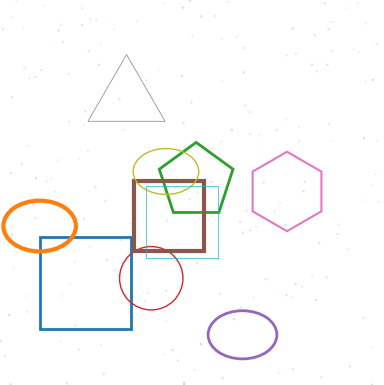[{"shape": "square", "thickness": 2, "radius": 0.59, "center": [0.221, 0.265]}, {"shape": "oval", "thickness": 3, "radius": 0.47, "center": [0.103, 0.413]}, {"shape": "pentagon", "thickness": 2, "radius": 0.5, "center": [0.509, 0.529]}, {"shape": "circle", "thickness": 1, "radius": 0.41, "center": [0.393, 0.277]}, {"shape": "oval", "thickness": 2, "radius": 0.45, "center": [0.63, 0.13]}, {"shape": "square", "thickness": 3, "radius": 0.46, "center": [0.439, 0.439]}, {"shape": "hexagon", "thickness": 1.5, "radius": 0.52, "center": [0.746, 0.503]}, {"shape": "triangle", "thickness": 0.5, "radius": 0.58, "center": [0.329, 0.743]}, {"shape": "oval", "thickness": 1, "radius": 0.43, "center": [0.431, 0.555]}, {"shape": "square", "thickness": 0.5, "radius": 0.47, "center": [0.472, 0.423]}]